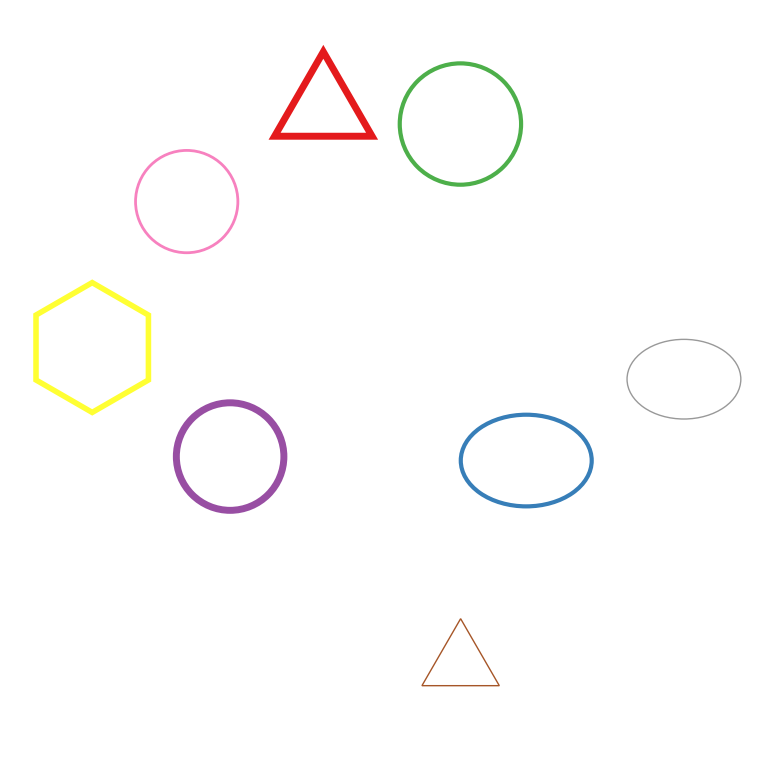[{"shape": "triangle", "thickness": 2.5, "radius": 0.37, "center": [0.42, 0.86]}, {"shape": "oval", "thickness": 1.5, "radius": 0.43, "center": [0.683, 0.402]}, {"shape": "circle", "thickness": 1.5, "radius": 0.39, "center": [0.598, 0.839]}, {"shape": "circle", "thickness": 2.5, "radius": 0.35, "center": [0.299, 0.407]}, {"shape": "hexagon", "thickness": 2, "radius": 0.42, "center": [0.12, 0.549]}, {"shape": "triangle", "thickness": 0.5, "radius": 0.29, "center": [0.598, 0.139]}, {"shape": "circle", "thickness": 1, "radius": 0.33, "center": [0.242, 0.738]}, {"shape": "oval", "thickness": 0.5, "radius": 0.37, "center": [0.888, 0.508]}]